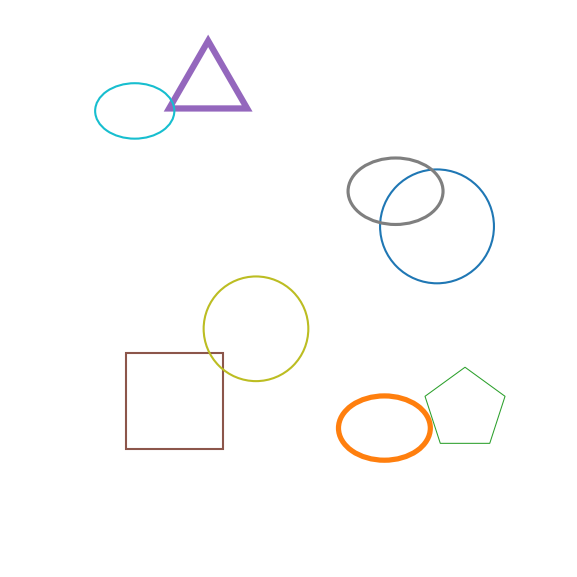[{"shape": "circle", "thickness": 1, "radius": 0.49, "center": [0.757, 0.607]}, {"shape": "oval", "thickness": 2.5, "radius": 0.4, "center": [0.666, 0.258]}, {"shape": "pentagon", "thickness": 0.5, "radius": 0.36, "center": [0.805, 0.29]}, {"shape": "triangle", "thickness": 3, "radius": 0.39, "center": [0.36, 0.85]}, {"shape": "square", "thickness": 1, "radius": 0.42, "center": [0.302, 0.305]}, {"shape": "oval", "thickness": 1.5, "radius": 0.41, "center": [0.685, 0.668]}, {"shape": "circle", "thickness": 1, "radius": 0.45, "center": [0.443, 0.43]}, {"shape": "oval", "thickness": 1, "radius": 0.34, "center": [0.233, 0.807]}]